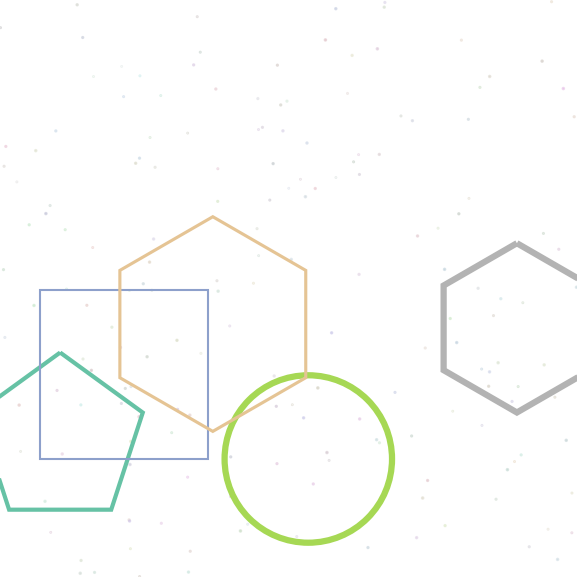[{"shape": "pentagon", "thickness": 2, "radius": 0.75, "center": [0.104, 0.238]}, {"shape": "square", "thickness": 1, "radius": 0.73, "center": [0.215, 0.351]}, {"shape": "circle", "thickness": 3, "radius": 0.72, "center": [0.534, 0.204]}, {"shape": "hexagon", "thickness": 1.5, "radius": 0.93, "center": [0.369, 0.438]}, {"shape": "hexagon", "thickness": 3, "radius": 0.73, "center": [0.895, 0.431]}]